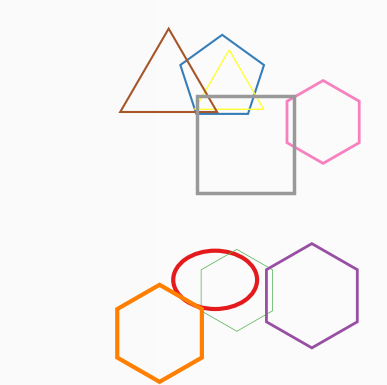[{"shape": "oval", "thickness": 3, "radius": 0.54, "center": [0.555, 0.273]}, {"shape": "pentagon", "thickness": 1.5, "radius": 0.57, "center": [0.573, 0.796]}, {"shape": "hexagon", "thickness": 0.5, "radius": 0.53, "center": [0.611, 0.246]}, {"shape": "hexagon", "thickness": 2, "radius": 0.68, "center": [0.805, 0.232]}, {"shape": "hexagon", "thickness": 3, "radius": 0.63, "center": [0.412, 0.134]}, {"shape": "triangle", "thickness": 1, "radius": 0.51, "center": [0.591, 0.768]}, {"shape": "triangle", "thickness": 1.5, "radius": 0.72, "center": [0.435, 0.781]}, {"shape": "hexagon", "thickness": 2, "radius": 0.54, "center": [0.834, 0.683]}, {"shape": "square", "thickness": 2.5, "radius": 0.63, "center": [0.633, 0.626]}]